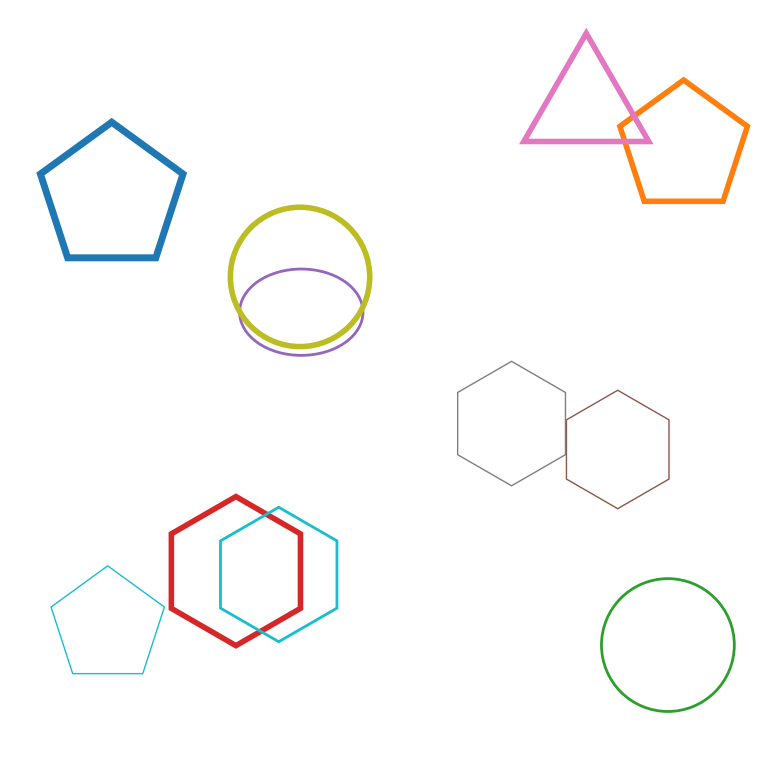[{"shape": "pentagon", "thickness": 2.5, "radius": 0.49, "center": [0.145, 0.744]}, {"shape": "pentagon", "thickness": 2, "radius": 0.44, "center": [0.888, 0.809]}, {"shape": "circle", "thickness": 1, "radius": 0.43, "center": [0.867, 0.162]}, {"shape": "hexagon", "thickness": 2, "radius": 0.48, "center": [0.306, 0.258]}, {"shape": "oval", "thickness": 1, "radius": 0.4, "center": [0.391, 0.595]}, {"shape": "hexagon", "thickness": 0.5, "radius": 0.38, "center": [0.802, 0.416]}, {"shape": "triangle", "thickness": 2, "radius": 0.47, "center": [0.761, 0.863]}, {"shape": "hexagon", "thickness": 0.5, "radius": 0.4, "center": [0.664, 0.45]}, {"shape": "circle", "thickness": 2, "radius": 0.45, "center": [0.39, 0.64]}, {"shape": "pentagon", "thickness": 0.5, "radius": 0.39, "center": [0.14, 0.188]}, {"shape": "hexagon", "thickness": 1, "radius": 0.44, "center": [0.362, 0.254]}]